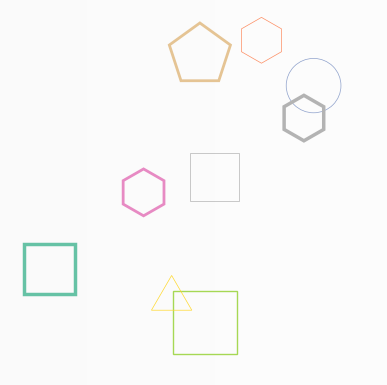[{"shape": "square", "thickness": 2.5, "radius": 0.33, "center": [0.128, 0.3]}, {"shape": "hexagon", "thickness": 0.5, "radius": 0.3, "center": [0.675, 0.895]}, {"shape": "circle", "thickness": 0.5, "radius": 0.35, "center": [0.809, 0.778]}, {"shape": "hexagon", "thickness": 2, "radius": 0.3, "center": [0.371, 0.5]}, {"shape": "square", "thickness": 1, "radius": 0.41, "center": [0.529, 0.163]}, {"shape": "triangle", "thickness": 0.5, "radius": 0.3, "center": [0.443, 0.224]}, {"shape": "pentagon", "thickness": 2, "radius": 0.41, "center": [0.516, 0.857]}, {"shape": "hexagon", "thickness": 2.5, "radius": 0.29, "center": [0.784, 0.693]}, {"shape": "square", "thickness": 0.5, "radius": 0.32, "center": [0.553, 0.54]}]